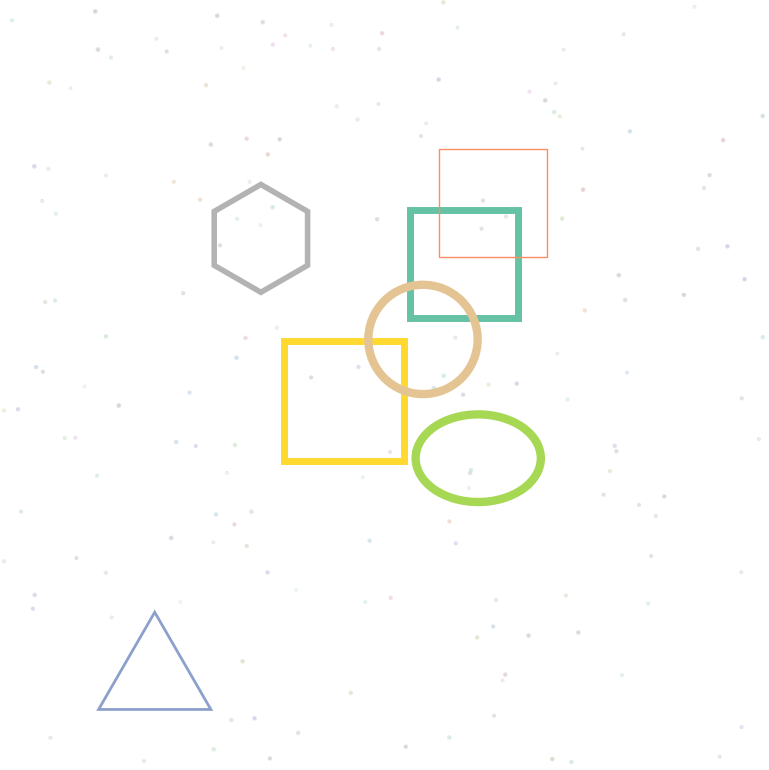[{"shape": "square", "thickness": 2.5, "radius": 0.35, "center": [0.602, 0.657]}, {"shape": "square", "thickness": 0.5, "radius": 0.35, "center": [0.64, 0.736]}, {"shape": "triangle", "thickness": 1, "radius": 0.42, "center": [0.201, 0.121]}, {"shape": "oval", "thickness": 3, "radius": 0.41, "center": [0.621, 0.405]}, {"shape": "square", "thickness": 2.5, "radius": 0.39, "center": [0.447, 0.479]}, {"shape": "circle", "thickness": 3, "radius": 0.35, "center": [0.549, 0.559]}, {"shape": "hexagon", "thickness": 2, "radius": 0.35, "center": [0.339, 0.69]}]